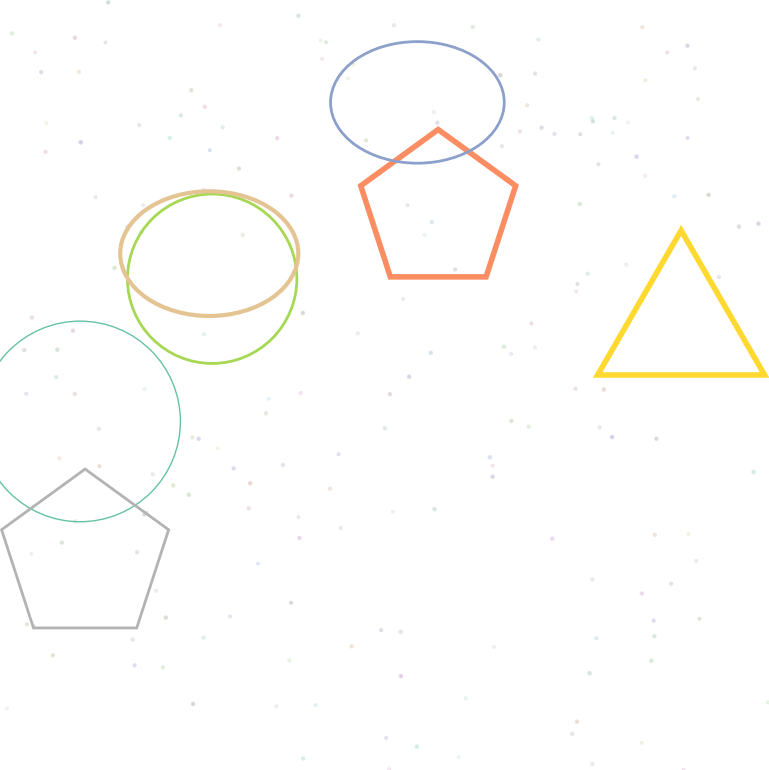[{"shape": "circle", "thickness": 0.5, "radius": 0.65, "center": [0.104, 0.453]}, {"shape": "pentagon", "thickness": 2, "radius": 0.53, "center": [0.569, 0.726]}, {"shape": "oval", "thickness": 1, "radius": 0.56, "center": [0.542, 0.867]}, {"shape": "circle", "thickness": 1, "radius": 0.55, "center": [0.276, 0.638]}, {"shape": "triangle", "thickness": 2, "radius": 0.63, "center": [0.885, 0.576]}, {"shape": "oval", "thickness": 1.5, "radius": 0.58, "center": [0.272, 0.671]}, {"shape": "pentagon", "thickness": 1, "radius": 0.57, "center": [0.111, 0.277]}]